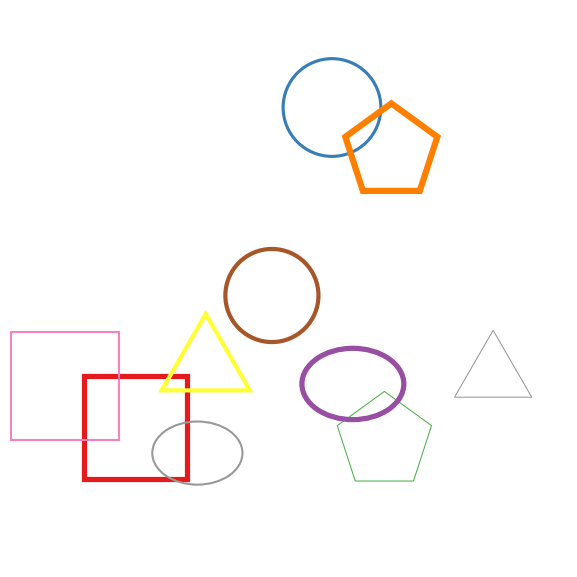[{"shape": "square", "thickness": 2.5, "radius": 0.45, "center": [0.234, 0.259]}, {"shape": "circle", "thickness": 1.5, "radius": 0.42, "center": [0.575, 0.813]}, {"shape": "pentagon", "thickness": 0.5, "radius": 0.43, "center": [0.666, 0.236]}, {"shape": "oval", "thickness": 2.5, "radius": 0.44, "center": [0.611, 0.334]}, {"shape": "pentagon", "thickness": 3, "radius": 0.42, "center": [0.678, 0.736]}, {"shape": "triangle", "thickness": 2, "radius": 0.44, "center": [0.356, 0.367]}, {"shape": "circle", "thickness": 2, "radius": 0.4, "center": [0.471, 0.487]}, {"shape": "square", "thickness": 1, "radius": 0.47, "center": [0.112, 0.331]}, {"shape": "triangle", "thickness": 0.5, "radius": 0.39, "center": [0.854, 0.35]}, {"shape": "oval", "thickness": 1, "radius": 0.39, "center": [0.342, 0.215]}]